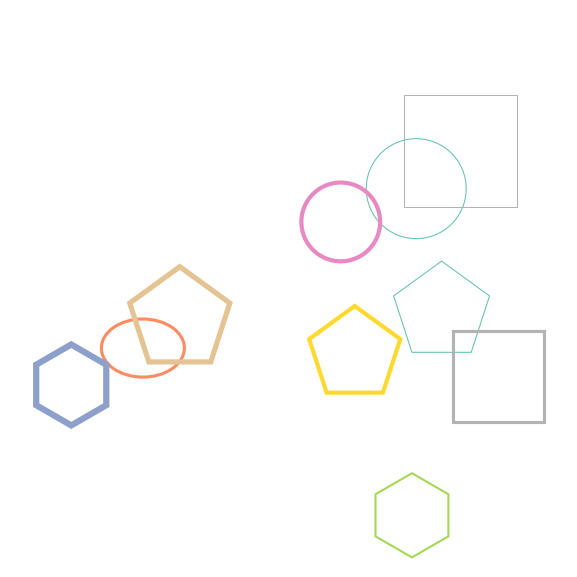[{"shape": "circle", "thickness": 0.5, "radius": 0.43, "center": [0.721, 0.672]}, {"shape": "pentagon", "thickness": 0.5, "radius": 0.44, "center": [0.765, 0.46]}, {"shape": "oval", "thickness": 1.5, "radius": 0.36, "center": [0.247, 0.396]}, {"shape": "hexagon", "thickness": 3, "radius": 0.35, "center": [0.123, 0.333]}, {"shape": "circle", "thickness": 2, "radius": 0.34, "center": [0.59, 0.615]}, {"shape": "hexagon", "thickness": 1, "radius": 0.36, "center": [0.713, 0.107]}, {"shape": "pentagon", "thickness": 2, "radius": 0.41, "center": [0.614, 0.386]}, {"shape": "pentagon", "thickness": 2.5, "radius": 0.46, "center": [0.311, 0.446]}, {"shape": "square", "thickness": 0.5, "radius": 0.49, "center": [0.797, 0.738]}, {"shape": "square", "thickness": 1.5, "radius": 0.39, "center": [0.862, 0.347]}]